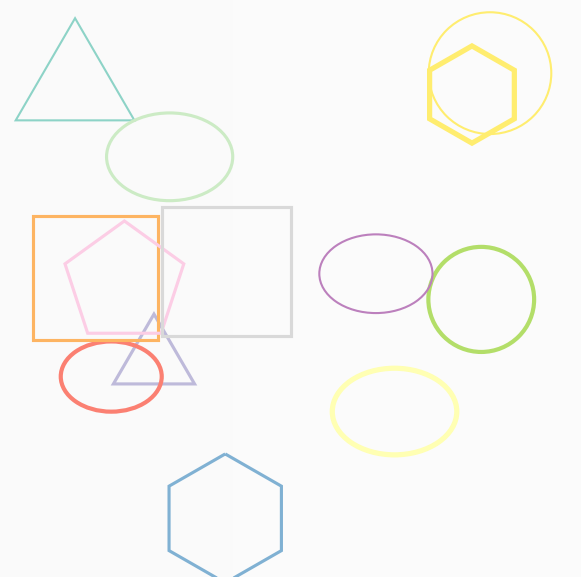[{"shape": "triangle", "thickness": 1, "radius": 0.59, "center": [0.129, 0.85]}, {"shape": "oval", "thickness": 2.5, "radius": 0.54, "center": [0.679, 0.287]}, {"shape": "triangle", "thickness": 1.5, "radius": 0.4, "center": [0.265, 0.375]}, {"shape": "oval", "thickness": 2, "radius": 0.43, "center": [0.191, 0.347]}, {"shape": "hexagon", "thickness": 1.5, "radius": 0.56, "center": [0.387, 0.102]}, {"shape": "square", "thickness": 1.5, "radius": 0.54, "center": [0.164, 0.518]}, {"shape": "circle", "thickness": 2, "radius": 0.45, "center": [0.828, 0.481]}, {"shape": "pentagon", "thickness": 1.5, "radius": 0.54, "center": [0.214, 0.509]}, {"shape": "square", "thickness": 1.5, "radius": 0.56, "center": [0.39, 0.529]}, {"shape": "oval", "thickness": 1, "radius": 0.49, "center": [0.647, 0.525]}, {"shape": "oval", "thickness": 1.5, "radius": 0.54, "center": [0.292, 0.728]}, {"shape": "hexagon", "thickness": 2.5, "radius": 0.42, "center": [0.812, 0.835]}, {"shape": "circle", "thickness": 1, "radius": 0.53, "center": [0.843, 0.872]}]